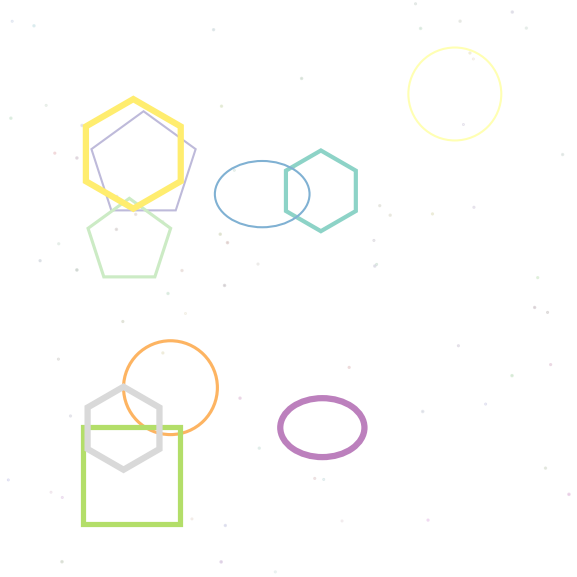[{"shape": "hexagon", "thickness": 2, "radius": 0.35, "center": [0.556, 0.669]}, {"shape": "circle", "thickness": 1, "radius": 0.4, "center": [0.788, 0.836]}, {"shape": "pentagon", "thickness": 1, "radius": 0.47, "center": [0.249, 0.712]}, {"shape": "oval", "thickness": 1, "radius": 0.41, "center": [0.454, 0.663]}, {"shape": "circle", "thickness": 1.5, "radius": 0.41, "center": [0.295, 0.328]}, {"shape": "square", "thickness": 2.5, "radius": 0.42, "center": [0.228, 0.176]}, {"shape": "hexagon", "thickness": 3, "radius": 0.36, "center": [0.214, 0.258]}, {"shape": "oval", "thickness": 3, "radius": 0.36, "center": [0.558, 0.259]}, {"shape": "pentagon", "thickness": 1.5, "radius": 0.38, "center": [0.224, 0.581]}, {"shape": "hexagon", "thickness": 3, "radius": 0.47, "center": [0.231, 0.733]}]